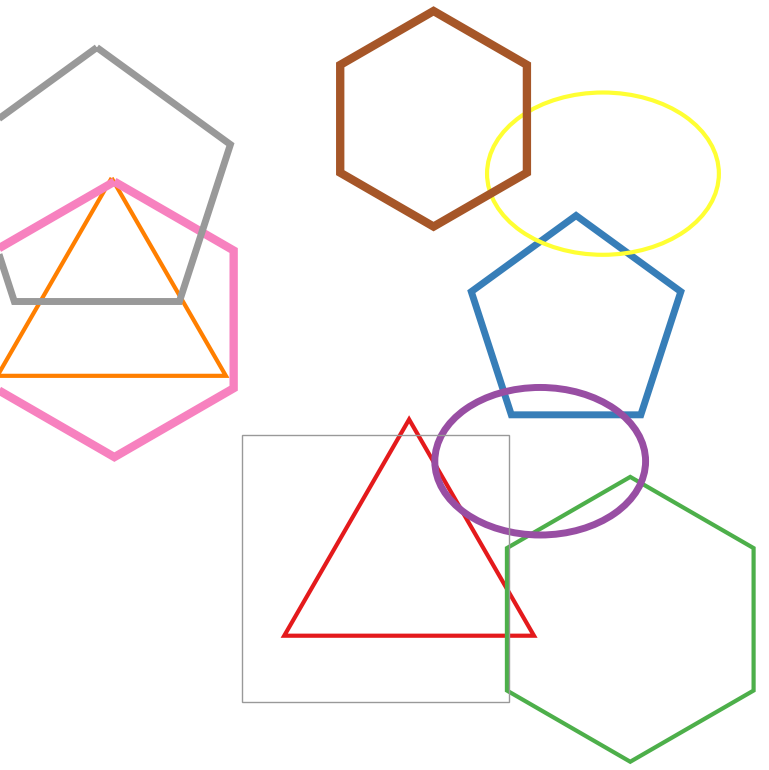[{"shape": "triangle", "thickness": 1.5, "radius": 0.94, "center": [0.531, 0.268]}, {"shape": "pentagon", "thickness": 2.5, "radius": 0.72, "center": [0.748, 0.577]}, {"shape": "hexagon", "thickness": 1.5, "radius": 0.92, "center": [0.819, 0.196]}, {"shape": "oval", "thickness": 2.5, "radius": 0.68, "center": [0.702, 0.401]}, {"shape": "triangle", "thickness": 1.5, "radius": 0.86, "center": [0.145, 0.598]}, {"shape": "oval", "thickness": 1.5, "radius": 0.75, "center": [0.783, 0.774]}, {"shape": "hexagon", "thickness": 3, "radius": 0.7, "center": [0.563, 0.846]}, {"shape": "hexagon", "thickness": 3, "radius": 0.89, "center": [0.149, 0.585]}, {"shape": "square", "thickness": 0.5, "radius": 0.87, "center": [0.488, 0.262]}, {"shape": "pentagon", "thickness": 2.5, "radius": 0.91, "center": [0.126, 0.756]}]